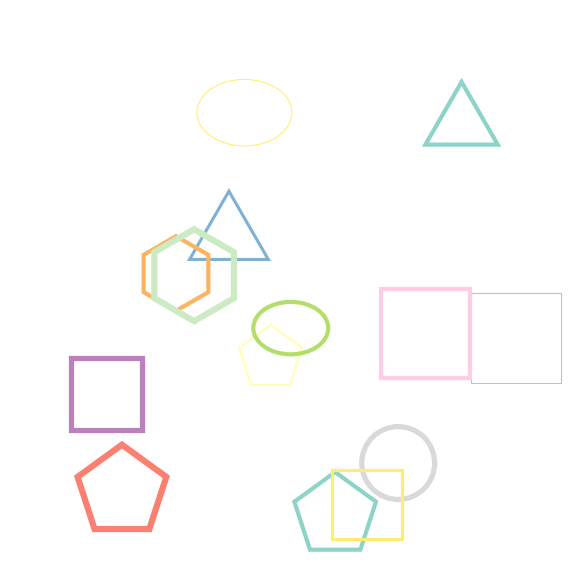[{"shape": "pentagon", "thickness": 2, "radius": 0.37, "center": [0.58, 0.107]}, {"shape": "triangle", "thickness": 2, "radius": 0.36, "center": [0.799, 0.785]}, {"shape": "pentagon", "thickness": 1, "radius": 0.29, "center": [0.469, 0.379]}, {"shape": "square", "thickness": 0.5, "radius": 0.39, "center": [0.893, 0.414]}, {"shape": "pentagon", "thickness": 3, "radius": 0.4, "center": [0.211, 0.148]}, {"shape": "triangle", "thickness": 1.5, "radius": 0.39, "center": [0.396, 0.589]}, {"shape": "hexagon", "thickness": 2, "radius": 0.32, "center": [0.305, 0.526]}, {"shape": "oval", "thickness": 2, "radius": 0.32, "center": [0.504, 0.431]}, {"shape": "square", "thickness": 2, "radius": 0.38, "center": [0.736, 0.422]}, {"shape": "circle", "thickness": 2.5, "radius": 0.32, "center": [0.69, 0.197]}, {"shape": "square", "thickness": 2.5, "radius": 0.31, "center": [0.184, 0.317]}, {"shape": "hexagon", "thickness": 3, "radius": 0.4, "center": [0.336, 0.523]}, {"shape": "oval", "thickness": 0.5, "radius": 0.41, "center": [0.423, 0.804]}, {"shape": "square", "thickness": 1.5, "radius": 0.3, "center": [0.636, 0.125]}]